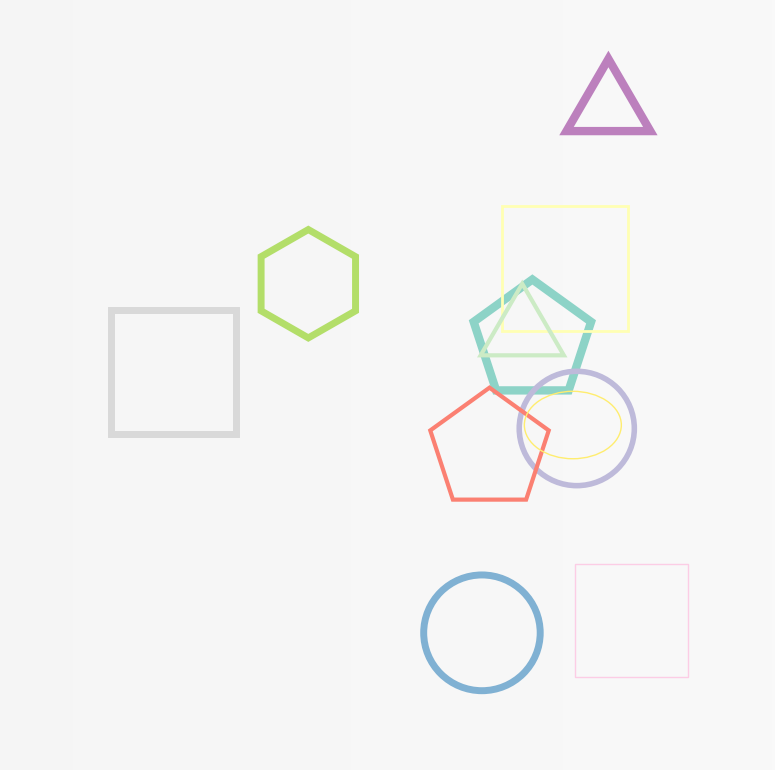[{"shape": "pentagon", "thickness": 3, "radius": 0.4, "center": [0.687, 0.557]}, {"shape": "square", "thickness": 1, "radius": 0.41, "center": [0.729, 0.651]}, {"shape": "circle", "thickness": 2, "radius": 0.37, "center": [0.744, 0.444]}, {"shape": "pentagon", "thickness": 1.5, "radius": 0.4, "center": [0.632, 0.416]}, {"shape": "circle", "thickness": 2.5, "radius": 0.38, "center": [0.622, 0.178]}, {"shape": "hexagon", "thickness": 2.5, "radius": 0.35, "center": [0.398, 0.632]}, {"shape": "square", "thickness": 0.5, "radius": 0.37, "center": [0.815, 0.194]}, {"shape": "square", "thickness": 2.5, "radius": 0.4, "center": [0.224, 0.517]}, {"shape": "triangle", "thickness": 3, "radius": 0.31, "center": [0.785, 0.861]}, {"shape": "triangle", "thickness": 1.5, "radius": 0.31, "center": [0.674, 0.57]}, {"shape": "oval", "thickness": 0.5, "radius": 0.31, "center": [0.739, 0.448]}]